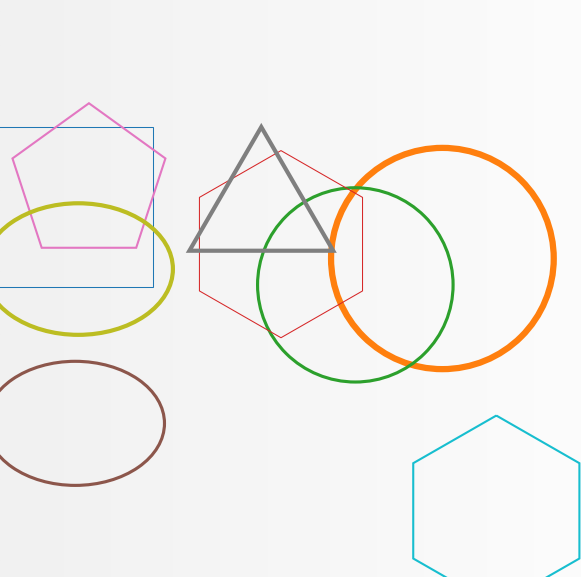[{"shape": "square", "thickness": 0.5, "radius": 0.69, "center": [0.125, 0.64]}, {"shape": "circle", "thickness": 3, "radius": 0.96, "center": [0.761, 0.551]}, {"shape": "circle", "thickness": 1.5, "radius": 0.84, "center": [0.611, 0.506]}, {"shape": "hexagon", "thickness": 0.5, "radius": 0.81, "center": [0.483, 0.576]}, {"shape": "oval", "thickness": 1.5, "radius": 0.77, "center": [0.13, 0.266]}, {"shape": "pentagon", "thickness": 1, "radius": 0.69, "center": [0.153, 0.682]}, {"shape": "triangle", "thickness": 2, "radius": 0.71, "center": [0.45, 0.636]}, {"shape": "oval", "thickness": 2, "radius": 0.81, "center": [0.135, 0.533]}, {"shape": "hexagon", "thickness": 1, "radius": 0.83, "center": [0.854, 0.115]}]